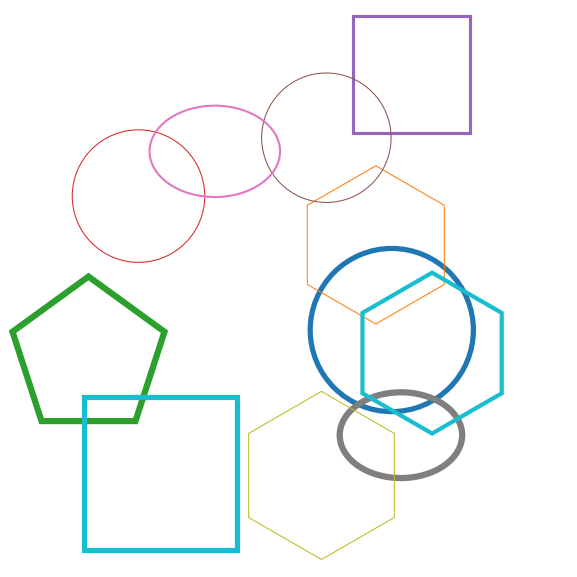[{"shape": "circle", "thickness": 2.5, "radius": 0.71, "center": [0.678, 0.428]}, {"shape": "hexagon", "thickness": 0.5, "radius": 0.68, "center": [0.651, 0.575]}, {"shape": "pentagon", "thickness": 3, "radius": 0.69, "center": [0.153, 0.382]}, {"shape": "circle", "thickness": 0.5, "radius": 0.57, "center": [0.24, 0.66]}, {"shape": "square", "thickness": 1.5, "radius": 0.51, "center": [0.713, 0.871]}, {"shape": "circle", "thickness": 0.5, "radius": 0.56, "center": [0.565, 0.761]}, {"shape": "oval", "thickness": 1, "radius": 0.56, "center": [0.372, 0.737]}, {"shape": "oval", "thickness": 3, "radius": 0.53, "center": [0.694, 0.246]}, {"shape": "hexagon", "thickness": 0.5, "radius": 0.73, "center": [0.557, 0.176]}, {"shape": "hexagon", "thickness": 2, "radius": 0.7, "center": [0.748, 0.388]}, {"shape": "square", "thickness": 2.5, "radius": 0.66, "center": [0.277, 0.18]}]